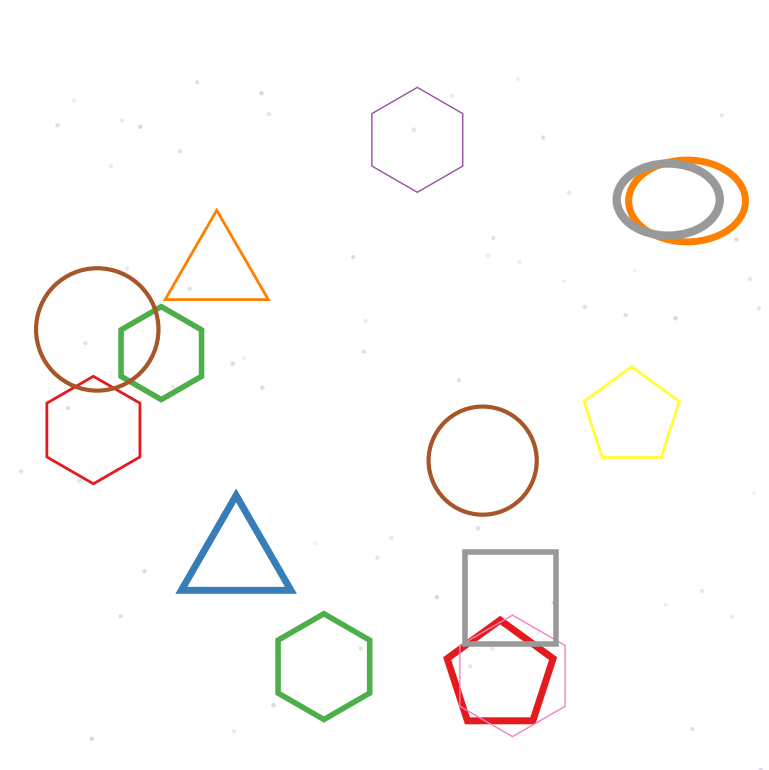[{"shape": "hexagon", "thickness": 1, "radius": 0.35, "center": [0.121, 0.441]}, {"shape": "pentagon", "thickness": 2.5, "radius": 0.36, "center": [0.65, 0.122]}, {"shape": "triangle", "thickness": 2.5, "radius": 0.41, "center": [0.307, 0.274]}, {"shape": "hexagon", "thickness": 2, "radius": 0.3, "center": [0.209, 0.541]}, {"shape": "hexagon", "thickness": 2, "radius": 0.34, "center": [0.421, 0.134]}, {"shape": "hexagon", "thickness": 0.5, "radius": 0.34, "center": [0.542, 0.818]}, {"shape": "triangle", "thickness": 1, "radius": 0.39, "center": [0.281, 0.65]}, {"shape": "oval", "thickness": 2.5, "radius": 0.38, "center": [0.892, 0.739]}, {"shape": "pentagon", "thickness": 1, "radius": 0.33, "center": [0.82, 0.459]}, {"shape": "circle", "thickness": 1.5, "radius": 0.4, "center": [0.126, 0.572]}, {"shape": "circle", "thickness": 1.5, "radius": 0.35, "center": [0.627, 0.402]}, {"shape": "hexagon", "thickness": 0.5, "radius": 0.39, "center": [0.666, 0.122]}, {"shape": "oval", "thickness": 3, "radius": 0.33, "center": [0.868, 0.741]}, {"shape": "square", "thickness": 2, "radius": 0.3, "center": [0.663, 0.223]}]